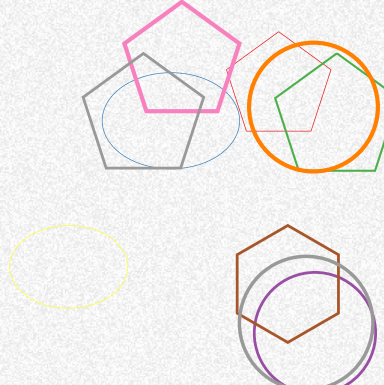[{"shape": "pentagon", "thickness": 0.5, "radius": 0.71, "center": [0.724, 0.775]}, {"shape": "oval", "thickness": 0.5, "radius": 0.89, "center": [0.444, 0.686]}, {"shape": "pentagon", "thickness": 1.5, "radius": 0.84, "center": [0.875, 0.693]}, {"shape": "circle", "thickness": 2, "radius": 0.79, "center": [0.818, 0.135]}, {"shape": "circle", "thickness": 3, "radius": 0.84, "center": [0.814, 0.722]}, {"shape": "oval", "thickness": 0.5, "radius": 0.77, "center": [0.178, 0.307]}, {"shape": "hexagon", "thickness": 2, "radius": 0.76, "center": [0.748, 0.262]}, {"shape": "pentagon", "thickness": 3, "radius": 0.79, "center": [0.473, 0.838]}, {"shape": "pentagon", "thickness": 2, "radius": 0.82, "center": [0.372, 0.697]}, {"shape": "circle", "thickness": 2.5, "radius": 0.87, "center": [0.795, 0.161]}]